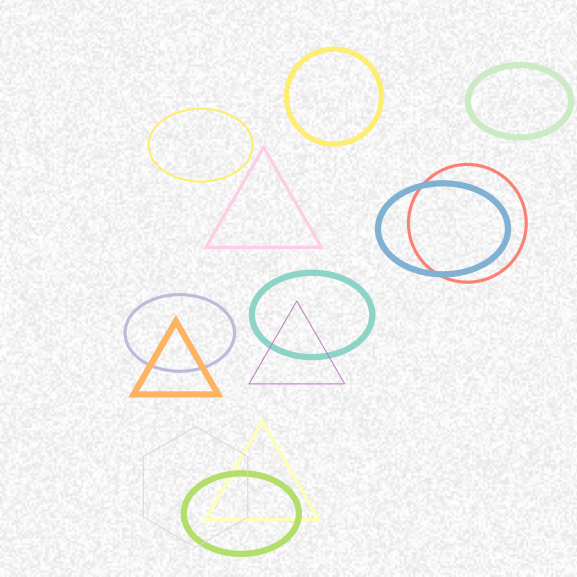[{"shape": "oval", "thickness": 3, "radius": 0.52, "center": [0.54, 0.454]}, {"shape": "triangle", "thickness": 1.5, "radius": 0.57, "center": [0.454, 0.156]}, {"shape": "oval", "thickness": 1.5, "radius": 0.47, "center": [0.311, 0.423]}, {"shape": "circle", "thickness": 1.5, "radius": 0.51, "center": [0.809, 0.612]}, {"shape": "oval", "thickness": 3, "radius": 0.56, "center": [0.767, 0.603]}, {"shape": "triangle", "thickness": 3, "radius": 0.42, "center": [0.305, 0.359]}, {"shape": "oval", "thickness": 3, "radius": 0.5, "center": [0.418, 0.11]}, {"shape": "triangle", "thickness": 1.5, "radius": 0.58, "center": [0.456, 0.629]}, {"shape": "hexagon", "thickness": 0.5, "radius": 0.52, "center": [0.339, 0.156]}, {"shape": "triangle", "thickness": 0.5, "radius": 0.48, "center": [0.514, 0.382]}, {"shape": "oval", "thickness": 3, "radius": 0.45, "center": [0.9, 0.824]}, {"shape": "circle", "thickness": 2.5, "radius": 0.41, "center": [0.578, 0.832]}, {"shape": "oval", "thickness": 1, "radius": 0.45, "center": [0.347, 0.748]}]